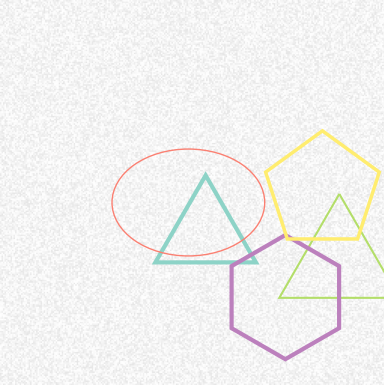[{"shape": "triangle", "thickness": 3, "radius": 0.75, "center": [0.534, 0.394]}, {"shape": "oval", "thickness": 1, "radius": 0.99, "center": [0.489, 0.474]}, {"shape": "triangle", "thickness": 1.5, "radius": 0.9, "center": [0.881, 0.316]}, {"shape": "hexagon", "thickness": 3, "radius": 0.81, "center": [0.741, 0.228]}, {"shape": "pentagon", "thickness": 2.5, "radius": 0.78, "center": [0.838, 0.505]}]